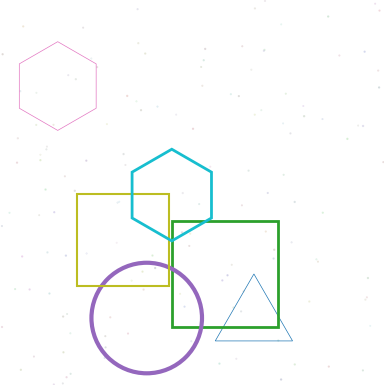[{"shape": "triangle", "thickness": 0.5, "radius": 0.58, "center": [0.659, 0.172]}, {"shape": "square", "thickness": 2, "radius": 0.69, "center": [0.585, 0.288]}, {"shape": "circle", "thickness": 3, "radius": 0.72, "center": [0.381, 0.174]}, {"shape": "hexagon", "thickness": 0.5, "radius": 0.58, "center": [0.15, 0.776]}, {"shape": "square", "thickness": 1.5, "radius": 0.6, "center": [0.319, 0.378]}, {"shape": "hexagon", "thickness": 2, "radius": 0.6, "center": [0.446, 0.493]}]